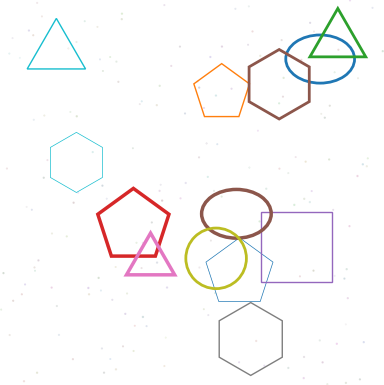[{"shape": "pentagon", "thickness": 0.5, "radius": 0.46, "center": [0.622, 0.291]}, {"shape": "oval", "thickness": 2, "radius": 0.45, "center": [0.832, 0.847]}, {"shape": "pentagon", "thickness": 1, "radius": 0.38, "center": [0.576, 0.759]}, {"shape": "triangle", "thickness": 2, "radius": 0.42, "center": [0.877, 0.894]}, {"shape": "pentagon", "thickness": 2.5, "radius": 0.49, "center": [0.346, 0.413]}, {"shape": "square", "thickness": 1, "radius": 0.46, "center": [0.769, 0.358]}, {"shape": "hexagon", "thickness": 2, "radius": 0.45, "center": [0.725, 0.781]}, {"shape": "oval", "thickness": 2.5, "radius": 0.45, "center": [0.614, 0.445]}, {"shape": "triangle", "thickness": 2.5, "radius": 0.36, "center": [0.391, 0.322]}, {"shape": "hexagon", "thickness": 1, "radius": 0.47, "center": [0.651, 0.12]}, {"shape": "circle", "thickness": 2, "radius": 0.39, "center": [0.561, 0.329]}, {"shape": "triangle", "thickness": 1, "radius": 0.44, "center": [0.146, 0.865]}, {"shape": "hexagon", "thickness": 0.5, "radius": 0.39, "center": [0.198, 0.578]}]